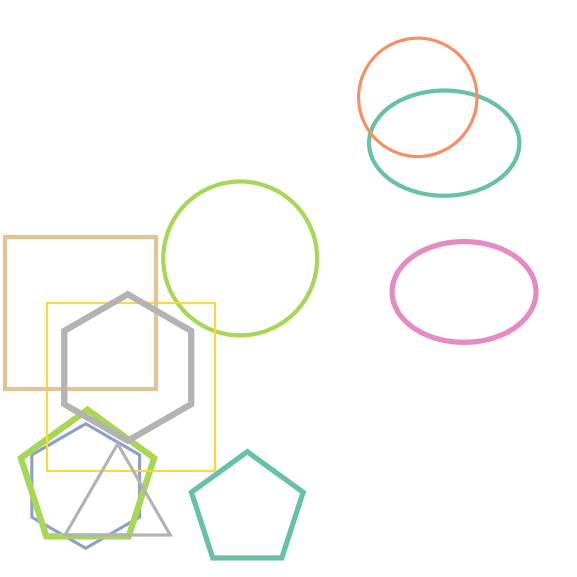[{"shape": "oval", "thickness": 2, "radius": 0.65, "center": [0.769, 0.751]}, {"shape": "pentagon", "thickness": 2.5, "radius": 0.51, "center": [0.428, 0.115]}, {"shape": "circle", "thickness": 1.5, "radius": 0.51, "center": [0.723, 0.831]}, {"shape": "hexagon", "thickness": 1.5, "radius": 0.54, "center": [0.148, 0.158]}, {"shape": "oval", "thickness": 2.5, "radius": 0.62, "center": [0.804, 0.494]}, {"shape": "pentagon", "thickness": 3, "radius": 0.61, "center": [0.152, 0.168]}, {"shape": "circle", "thickness": 2, "radius": 0.67, "center": [0.416, 0.552]}, {"shape": "square", "thickness": 1, "radius": 0.73, "center": [0.227, 0.33]}, {"shape": "square", "thickness": 2, "radius": 0.66, "center": [0.139, 0.458]}, {"shape": "triangle", "thickness": 1.5, "radius": 0.53, "center": [0.204, 0.125]}, {"shape": "hexagon", "thickness": 3, "radius": 0.63, "center": [0.221, 0.363]}]